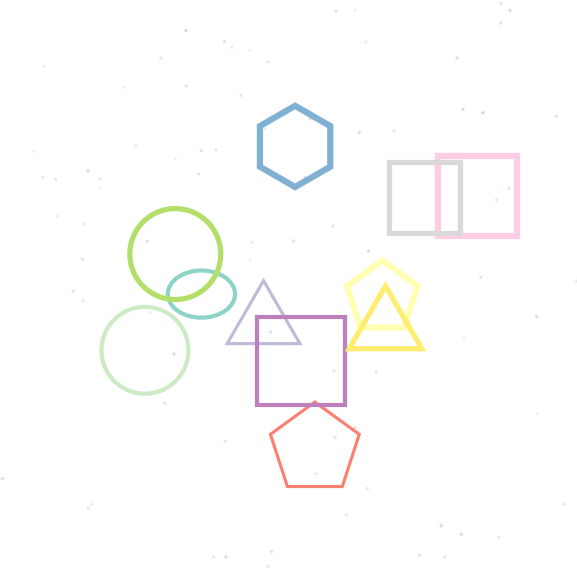[{"shape": "oval", "thickness": 2, "radius": 0.29, "center": [0.349, 0.49]}, {"shape": "pentagon", "thickness": 3, "radius": 0.32, "center": [0.662, 0.484]}, {"shape": "triangle", "thickness": 1.5, "radius": 0.36, "center": [0.456, 0.44]}, {"shape": "pentagon", "thickness": 1.5, "radius": 0.4, "center": [0.545, 0.222]}, {"shape": "hexagon", "thickness": 3, "radius": 0.35, "center": [0.511, 0.746]}, {"shape": "circle", "thickness": 2.5, "radius": 0.39, "center": [0.304, 0.559]}, {"shape": "square", "thickness": 3, "radius": 0.34, "center": [0.827, 0.659]}, {"shape": "square", "thickness": 2.5, "radius": 0.31, "center": [0.735, 0.657]}, {"shape": "square", "thickness": 2, "radius": 0.38, "center": [0.522, 0.374]}, {"shape": "circle", "thickness": 2, "radius": 0.38, "center": [0.251, 0.393]}, {"shape": "triangle", "thickness": 2.5, "radius": 0.36, "center": [0.668, 0.432]}]